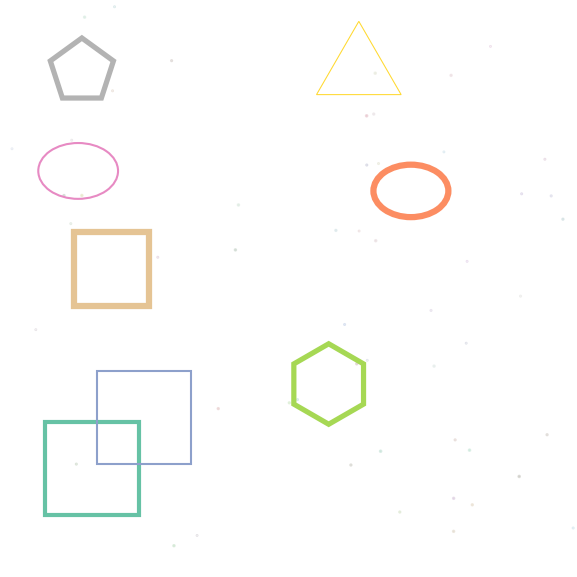[{"shape": "square", "thickness": 2, "radius": 0.4, "center": [0.159, 0.187]}, {"shape": "oval", "thickness": 3, "radius": 0.32, "center": [0.712, 0.669]}, {"shape": "square", "thickness": 1, "radius": 0.41, "center": [0.249, 0.276]}, {"shape": "oval", "thickness": 1, "radius": 0.35, "center": [0.135, 0.703]}, {"shape": "hexagon", "thickness": 2.5, "radius": 0.35, "center": [0.569, 0.334]}, {"shape": "triangle", "thickness": 0.5, "radius": 0.42, "center": [0.621, 0.878]}, {"shape": "square", "thickness": 3, "radius": 0.32, "center": [0.193, 0.533]}, {"shape": "pentagon", "thickness": 2.5, "radius": 0.29, "center": [0.142, 0.876]}]